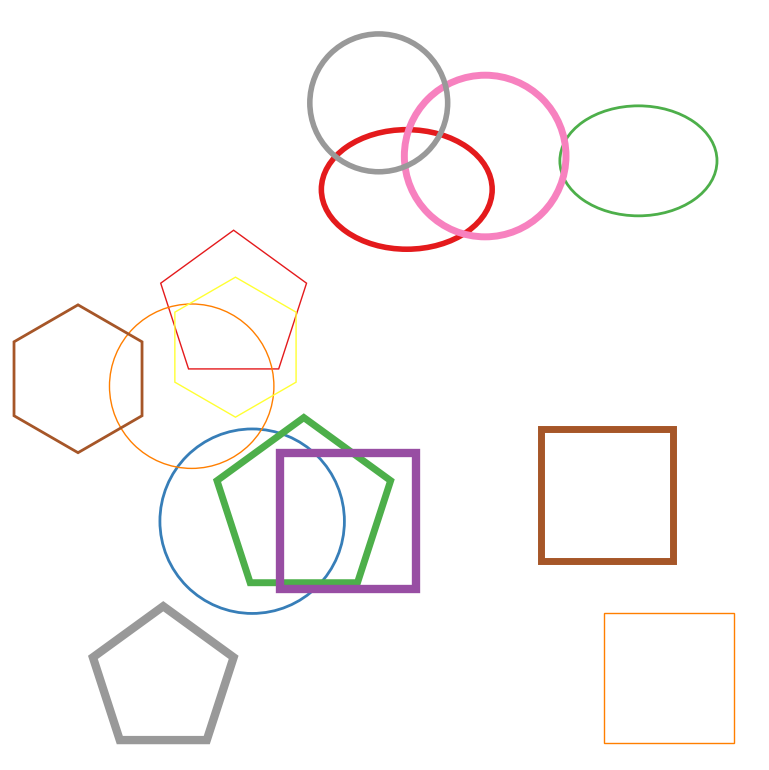[{"shape": "pentagon", "thickness": 0.5, "radius": 0.5, "center": [0.303, 0.601]}, {"shape": "oval", "thickness": 2, "radius": 0.55, "center": [0.528, 0.754]}, {"shape": "circle", "thickness": 1, "radius": 0.6, "center": [0.327, 0.323]}, {"shape": "pentagon", "thickness": 2.5, "radius": 0.59, "center": [0.395, 0.339]}, {"shape": "oval", "thickness": 1, "radius": 0.51, "center": [0.829, 0.791]}, {"shape": "square", "thickness": 3, "radius": 0.44, "center": [0.452, 0.323]}, {"shape": "square", "thickness": 0.5, "radius": 0.42, "center": [0.869, 0.119]}, {"shape": "circle", "thickness": 0.5, "radius": 0.53, "center": [0.249, 0.498]}, {"shape": "hexagon", "thickness": 0.5, "radius": 0.45, "center": [0.306, 0.549]}, {"shape": "hexagon", "thickness": 1, "radius": 0.48, "center": [0.101, 0.508]}, {"shape": "square", "thickness": 2.5, "radius": 0.43, "center": [0.789, 0.357]}, {"shape": "circle", "thickness": 2.5, "radius": 0.52, "center": [0.63, 0.797]}, {"shape": "pentagon", "thickness": 3, "radius": 0.48, "center": [0.212, 0.117]}, {"shape": "circle", "thickness": 2, "radius": 0.45, "center": [0.492, 0.866]}]